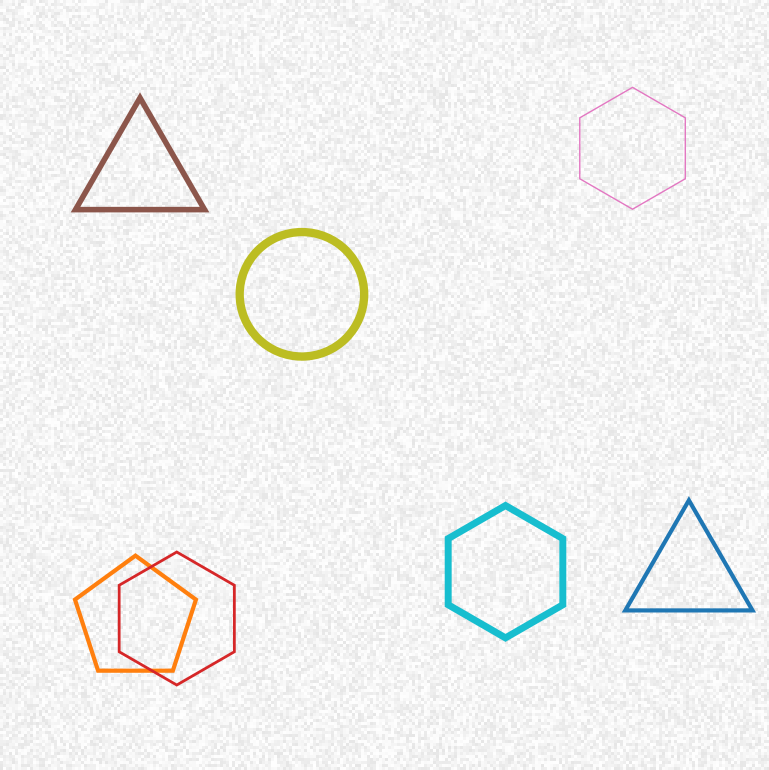[{"shape": "triangle", "thickness": 1.5, "radius": 0.48, "center": [0.895, 0.255]}, {"shape": "pentagon", "thickness": 1.5, "radius": 0.41, "center": [0.176, 0.196]}, {"shape": "hexagon", "thickness": 1, "radius": 0.43, "center": [0.23, 0.197]}, {"shape": "triangle", "thickness": 2, "radius": 0.48, "center": [0.182, 0.776]}, {"shape": "hexagon", "thickness": 0.5, "radius": 0.4, "center": [0.821, 0.807]}, {"shape": "circle", "thickness": 3, "radius": 0.4, "center": [0.392, 0.618]}, {"shape": "hexagon", "thickness": 2.5, "radius": 0.43, "center": [0.656, 0.258]}]